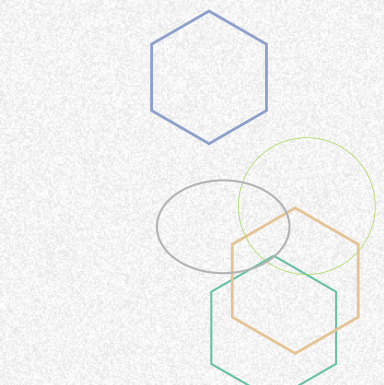[{"shape": "hexagon", "thickness": 1.5, "radius": 0.94, "center": [0.711, 0.149]}, {"shape": "hexagon", "thickness": 2, "radius": 0.86, "center": [0.543, 0.799]}, {"shape": "circle", "thickness": 0.5, "radius": 0.89, "center": [0.797, 0.465]}, {"shape": "hexagon", "thickness": 2, "radius": 0.94, "center": [0.767, 0.271]}, {"shape": "oval", "thickness": 1.5, "radius": 0.86, "center": [0.58, 0.411]}]